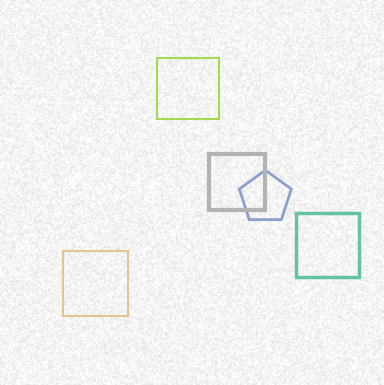[{"shape": "square", "thickness": 2.5, "radius": 0.41, "center": [0.851, 0.364]}, {"shape": "pentagon", "thickness": 2, "radius": 0.36, "center": [0.689, 0.487]}, {"shape": "square", "thickness": 1.5, "radius": 0.4, "center": [0.488, 0.77]}, {"shape": "square", "thickness": 1.5, "radius": 0.42, "center": [0.247, 0.265]}, {"shape": "square", "thickness": 3, "radius": 0.36, "center": [0.616, 0.527]}]